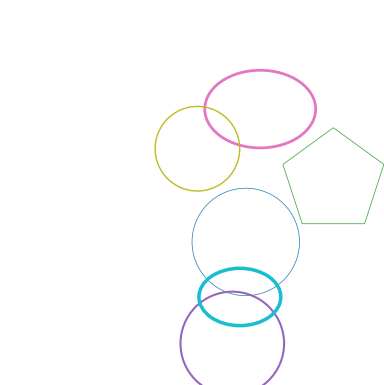[{"shape": "circle", "thickness": 0.5, "radius": 0.7, "center": [0.638, 0.372]}, {"shape": "pentagon", "thickness": 0.5, "radius": 0.69, "center": [0.866, 0.53]}, {"shape": "circle", "thickness": 1.5, "radius": 0.67, "center": [0.603, 0.108]}, {"shape": "oval", "thickness": 2, "radius": 0.72, "center": [0.676, 0.717]}, {"shape": "circle", "thickness": 1, "radius": 0.55, "center": [0.513, 0.614]}, {"shape": "oval", "thickness": 2.5, "radius": 0.53, "center": [0.623, 0.229]}]